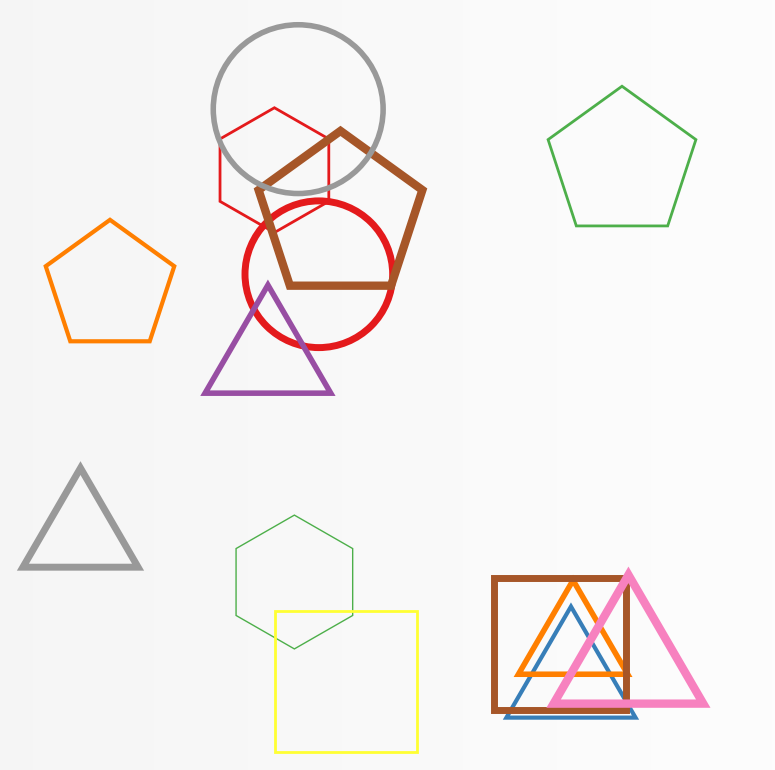[{"shape": "hexagon", "thickness": 1, "radius": 0.41, "center": [0.354, 0.779]}, {"shape": "circle", "thickness": 2.5, "radius": 0.48, "center": [0.411, 0.644]}, {"shape": "triangle", "thickness": 1.5, "radius": 0.48, "center": [0.737, 0.116]}, {"shape": "pentagon", "thickness": 1, "radius": 0.5, "center": [0.803, 0.788]}, {"shape": "hexagon", "thickness": 0.5, "radius": 0.43, "center": [0.38, 0.244]}, {"shape": "triangle", "thickness": 2, "radius": 0.47, "center": [0.346, 0.536]}, {"shape": "triangle", "thickness": 2, "radius": 0.41, "center": [0.739, 0.165]}, {"shape": "pentagon", "thickness": 1.5, "radius": 0.44, "center": [0.142, 0.627]}, {"shape": "square", "thickness": 1, "radius": 0.46, "center": [0.447, 0.115]}, {"shape": "pentagon", "thickness": 3, "radius": 0.56, "center": [0.439, 0.719]}, {"shape": "square", "thickness": 2.5, "radius": 0.43, "center": [0.723, 0.164]}, {"shape": "triangle", "thickness": 3, "radius": 0.56, "center": [0.811, 0.142]}, {"shape": "triangle", "thickness": 2.5, "radius": 0.43, "center": [0.104, 0.306]}, {"shape": "circle", "thickness": 2, "radius": 0.55, "center": [0.385, 0.858]}]